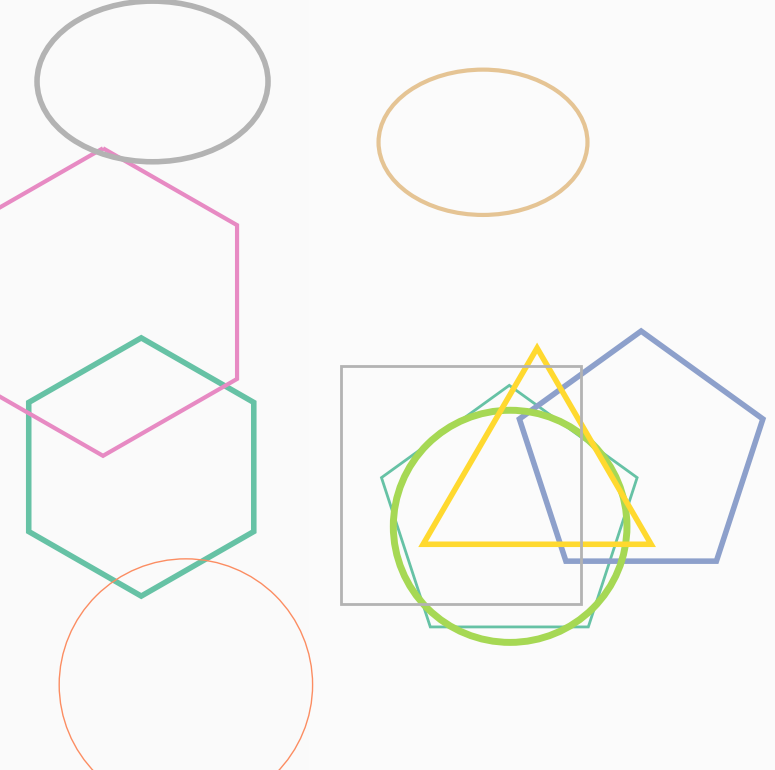[{"shape": "hexagon", "thickness": 2, "radius": 0.84, "center": [0.182, 0.394]}, {"shape": "pentagon", "thickness": 1, "radius": 0.87, "center": [0.657, 0.326]}, {"shape": "circle", "thickness": 0.5, "radius": 0.82, "center": [0.24, 0.111]}, {"shape": "pentagon", "thickness": 2, "radius": 0.83, "center": [0.827, 0.405]}, {"shape": "hexagon", "thickness": 1.5, "radius": 1.0, "center": [0.133, 0.608]}, {"shape": "circle", "thickness": 2.5, "radius": 0.75, "center": [0.658, 0.316]}, {"shape": "triangle", "thickness": 2, "radius": 0.85, "center": [0.693, 0.378]}, {"shape": "oval", "thickness": 1.5, "radius": 0.67, "center": [0.623, 0.815]}, {"shape": "oval", "thickness": 2, "radius": 0.75, "center": [0.197, 0.894]}, {"shape": "square", "thickness": 1, "radius": 0.77, "center": [0.595, 0.37]}]